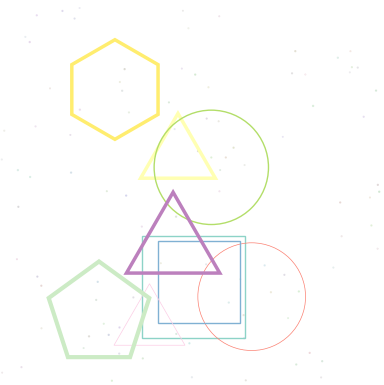[{"shape": "square", "thickness": 1, "radius": 0.66, "center": [0.502, 0.255]}, {"shape": "triangle", "thickness": 2.5, "radius": 0.56, "center": [0.462, 0.593]}, {"shape": "circle", "thickness": 0.5, "radius": 0.7, "center": [0.654, 0.229]}, {"shape": "square", "thickness": 1, "radius": 0.53, "center": [0.517, 0.268]}, {"shape": "circle", "thickness": 1, "radius": 0.74, "center": [0.549, 0.565]}, {"shape": "triangle", "thickness": 0.5, "radius": 0.53, "center": [0.388, 0.157]}, {"shape": "triangle", "thickness": 2.5, "radius": 0.7, "center": [0.45, 0.361]}, {"shape": "pentagon", "thickness": 3, "radius": 0.69, "center": [0.257, 0.183]}, {"shape": "hexagon", "thickness": 2.5, "radius": 0.65, "center": [0.299, 0.767]}]